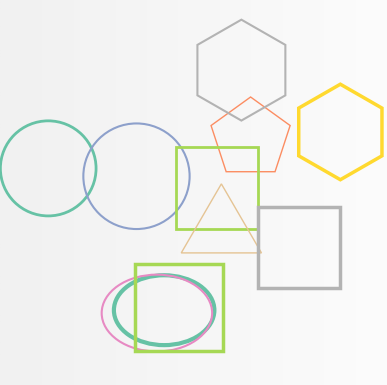[{"shape": "oval", "thickness": 3, "radius": 0.65, "center": [0.424, 0.194]}, {"shape": "circle", "thickness": 2, "radius": 0.62, "center": [0.124, 0.563]}, {"shape": "pentagon", "thickness": 1, "radius": 0.54, "center": [0.647, 0.641]}, {"shape": "circle", "thickness": 1.5, "radius": 0.69, "center": [0.352, 0.542]}, {"shape": "oval", "thickness": 1.5, "radius": 0.71, "center": [0.405, 0.187]}, {"shape": "square", "thickness": 2, "radius": 0.53, "center": [0.56, 0.512]}, {"shape": "square", "thickness": 2.5, "radius": 0.57, "center": [0.462, 0.202]}, {"shape": "hexagon", "thickness": 2.5, "radius": 0.62, "center": [0.878, 0.657]}, {"shape": "triangle", "thickness": 1, "radius": 0.6, "center": [0.571, 0.403]}, {"shape": "hexagon", "thickness": 1.5, "radius": 0.66, "center": [0.623, 0.818]}, {"shape": "square", "thickness": 2.5, "radius": 0.53, "center": [0.772, 0.358]}]